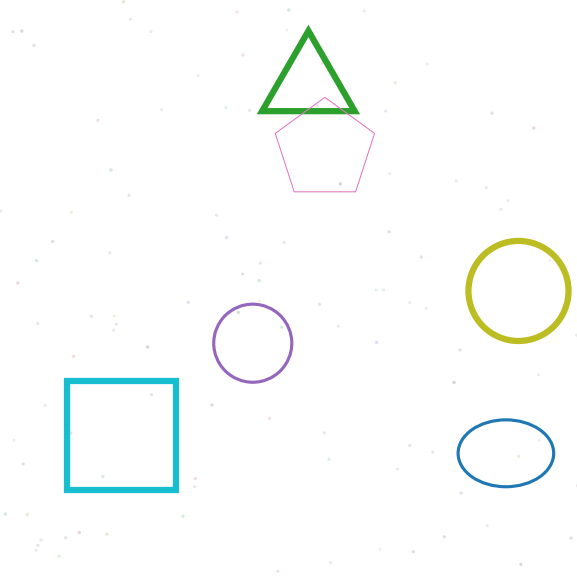[{"shape": "oval", "thickness": 1.5, "radius": 0.41, "center": [0.876, 0.214]}, {"shape": "triangle", "thickness": 3, "radius": 0.46, "center": [0.534, 0.853]}, {"shape": "circle", "thickness": 1.5, "radius": 0.34, "center": [0.438, 0.405]}, {"shape": "pentagon", "thickness": 0.5, "radius": 0.45, "center": [0.563, 0.74]}, {"shape": "circle", "thickness": 3, "radius": 0.43, "center": [0.898, 0.495]}, {"shape": "square", "thickness": 3, "radius": 0.47, "center": [0.21, 0.245]}]